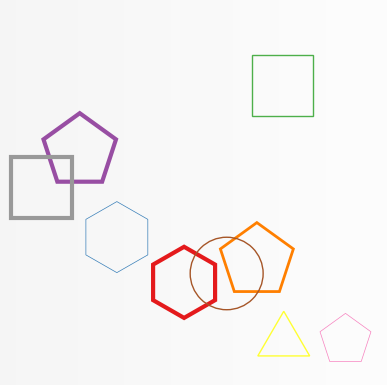[{"shape": "hexagon", "thickness": 3, "radius": 0.46, "center": [0.475, 0.267]}, {"shape": "hexagon", "thickness": 0.5, "radius": 0.46, "center": [0.302, 0.384]}, {"shape": "square", "thickness": 1, "radius": 0.4, "center": [0.729, 0.778]}, {"shape": "pentagon", "thickness": 3, "radius": 0.49, "center": [0.206, 0.608]}, {"shape": "pentagon", "thickness": 2, "radius": 0.5, "center": [0.663, 0.323]}, {"shape": "triangle", "thickness": 1, "radius": 0.39, "center": [0.732, 0.114]}, {"shape": "circle", "thickness": 1, "radius": 0.47, "center": [0.585, 0.29]}, {"shape": "pentagon", "thickness": 0.5, "radius": 0.35, "center": [0.892, 0.117]}, {"shape": "square", "thickness": 3, "radius": 0.4, "center": [0.108, 0.513]}]